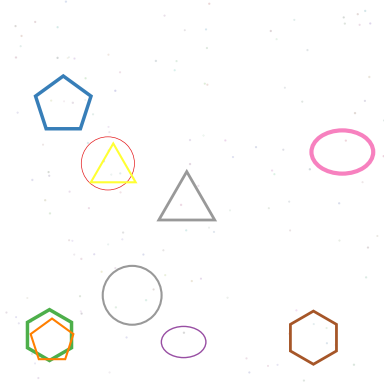[{"shape": "circle", "thickness": 0.5, "radius": 0.35, "center": [0.28, 0.576]}, {"shape": "pentagon", "thickness": 2.5, "radius": 0.38, "center": [0.164, 0.727]}, {"shape": "hexagon", "thickness": 2.5, "radius": 0.33, "center": [0.129, 0.13]}, {"shape": "oval", "thickness": 1, "radius": 0.29, "center": [0.477, 0.112]}, {"shape": "pentagon", "thickness": 1.5, "radius": 0.29, "center": [0.135, 0.114]}, {"shape": "triangle", "thickness": 1.5, "radius": 0.34, "center": [0.294, 0.56]}, {"shape": "hexagon", "thickness": 2, "radius": 0.35, "center": [0.814, 0.123]}, {"shape": "oval", "thickness": 3, "radius": 0.4, "center": [0.889, 0.605]}, {"shape": "triangle", "thickness": 2, "radius": 0.42, "center": [0.485, 0.47]}, {"shape": "circle", "thickness": 1.5, "radius": 0.38, "center": [0.343, 0.233]}]